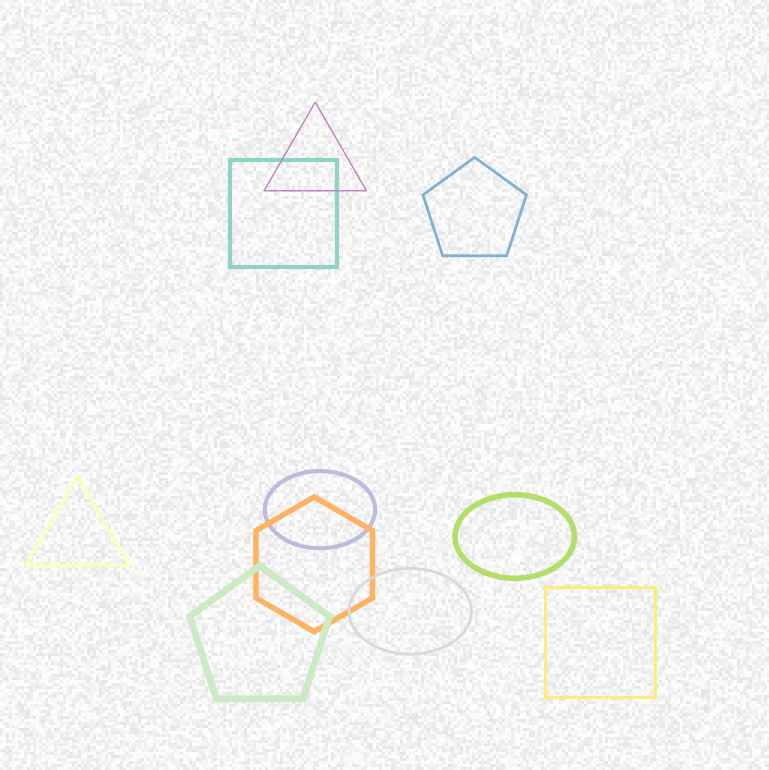[{"shape": "square", "thickness": 1.5, "radius": 0.35, "center": [0.368, 0.723]}, {"shape": "triangle", "thickness": 1, "radius": 0.39, "center": [0.101, 0.305]}, {"shape": "oval", "thickness": 1.5, "radius": 0.36, "center": [0.416, 0.338]}, {"shape": "pentagon", "thickness": 1, "radius": 0.35, "center": [0.616, 0.725]}, {"shape": "hexagon", "thickness": 2, "radius": 0.44, "center": [0.408, 0.267]}, {"shape": "oval", "thickness": 2, "radius": 0.39, "center": [0.669, 0.303]}, {"shape": "oval", "thickness": 1, "radius": 0.4, "center": [0.533, 0.206]}, {"shape": "triangle", "thickness": 0.5, "radius": 0.38, "center": [0.409, 0.791]}, {"shape": "pentagon", "thickness": 2.5, "radius": 0.48, "center": [0.337, 0.17]}, {"shape": "square", "thickness": 1, "radius": 0.36, "center": [0.779, 0.166]}]